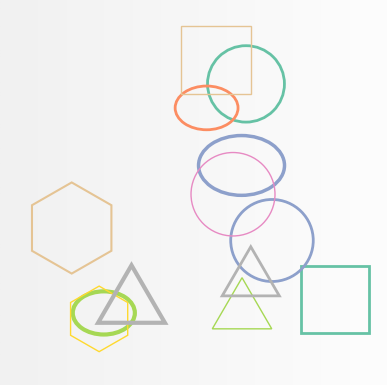[{"shape": "square", "thickness": 2, "radius": 0.44, "center": [0.864, 0.222]}, {"shape": "circle", "thickness": 2, "radius": 0.5, "center": [0.635, 0.782]}, {"shape": "oval", "thickness": 2, "radius": 0.41, "center": [0.533, 0.72]}, {"shape": "oval", "thickness": 2.5, "radius": 0.55, "center": [0.623, 0.57]}, {"shape": "circle", "thickness": 2, "radius": 0.53, "center": [0.702, 0.375]}, {"shape": "circle", "thickness": 1, "radius": 0.54, "center": [0.601, 0.495]}, {"shape": "oval", "thickness": 3, "radius": 0.4, "center": [0.268, 0.187]}, {"shape": "triangle", "thickness": 1, "radius": 0.44, "center": [0.625, 0.19]}, {"shape": "hexagon", "thickness": 1, "radius": 0.43, "center": [0.256, 0.172]}, {"shape": "square", "thickness": 1, "radius": 0.45, "center": [0.557, 0.845]}, {"shape": "hexagon", "thickness": 1.5, "radius": 0.59, "center": [0.185, 0.408]}, {"shape": "triangle", "thickness": 2, "radius": 0.43, "center": [0.647, 0.274]}, {"shape": "triangle", "thickness": 3, "radius": 0.5, "center": [0.339, 0.211]}]